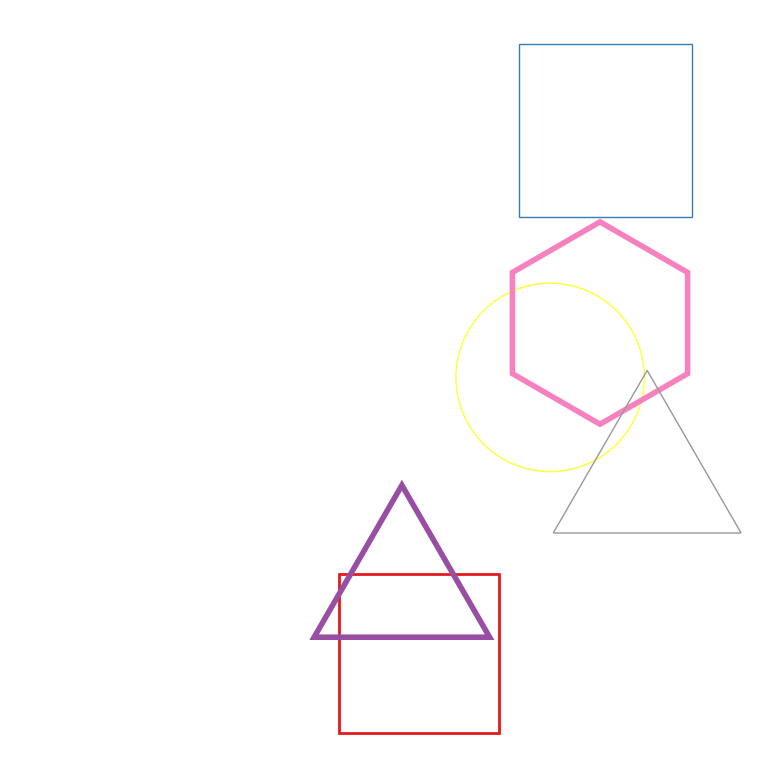[{"shape": "square", "thickness": 1, "radius": 0.52, "center": [0.544, 0.151]}, {"shape": "square", "thickness": 0.5, "radius": 0.56, "center": [0.786, 0.831]}, {"shape": "triangle", "thickness": 2, "radius": 0.66, "center": [0.522, 0.238]}, {"shape": "circle", "thickness": 0.5, "radius": 0.61, "center": [0.714, 0.51]}, {"shape": "hexagon", "thickness": 2, "radius": 0.66, "center": [0.779, 0.58]}, {"shape": "triangle", "thickness": 0.5, "radius": 0.7, "center": [0.84, 0.378]}]